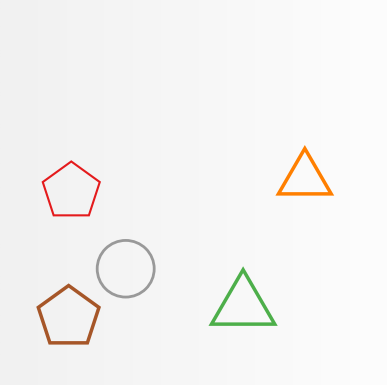[{"shape": "pentagon", "thickness": 1.5, "radius": 0.39, "center": [0.184, 0.503]}, {"shape": "triangle", "thickness": 2.5, "radius": 0.47, "center": [0.627, 0.205]}, {"shape": "triangle", "thickness": 2.5, "radius": 0.39, "center": [0.787, 0.536]}, {"shape": "pentagon", "thickness": 2.5, "radius": 0.41, "center": [0.177, 0.176]}, {"shape": "circle", "thickness": 2, "radius": 0.37, "center": [0.324, 0.302]}]